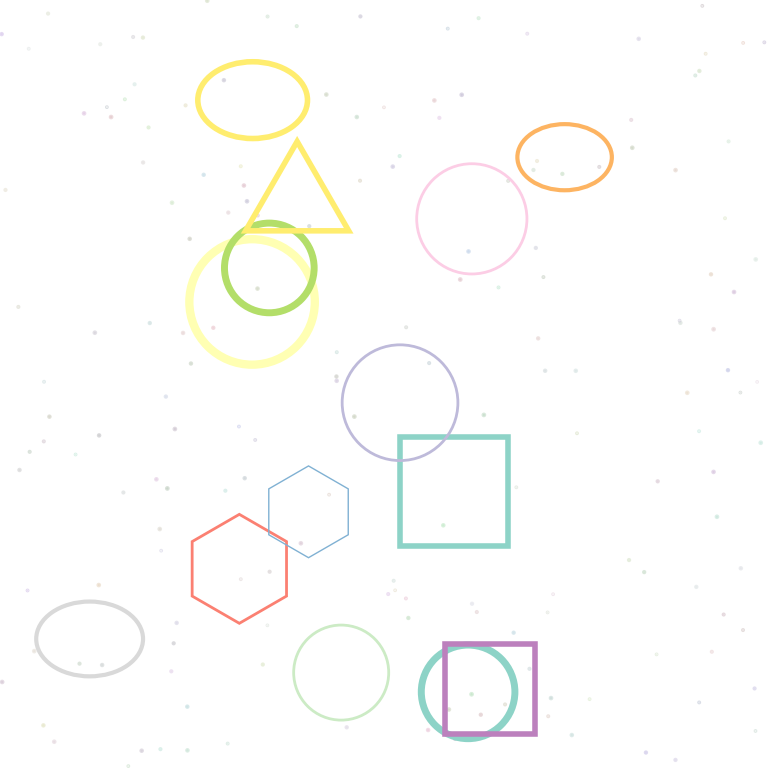[{"shape": "square", "thickness": 2, "radius": 0.35, "center": [0.59, 0.362]}, {"shape": "circle", "thickness": 2.5, "radius": 0.3, "center": [0.608, 0.101]}, {"shape": "circle", "thickness": 3, "radius": 0.41, "center": [0.327, 0.608]}, {"shape": "circle", "thickness": 1, "radius": 0.38, "center": [0.52, 0.477]}, {"shape": "hexagon", "thickness": 1, "radius": 0.35, "center": [0.311, 0.261]}, {"shape": "hexagon", "thickness": 0.5, "radius": 0.3, "center": [0.401, 0.335]}, {"shape": "oval", "thickness": 1.5, "radius": 0.31, "center": [0.733, 0.796]}, {"shape": "circle", "thickness": 2.5, "radius": 0.29, "center": [0.35, 0.652]}, {"shape": "circle", "thickness": 1, "radius": 0.36, "center": [0.613, 0.716]}, {"shape": "oval", "thickness": 1.5, "radius": 0.35, "center": [0.116, 0.17]}, {"shape": "square", "thickness": 2, "radius": 0.29, "center": [0.636, 0.105]}, {"shape": "circle", "thickness": 1, "radius": 0.31, "center": [0.443, 0.127]}, {"shape": "triangle", "thickness": 2, "radius": 0.39, "center": [0.386, 0.739]}, {"shape": "oval", "thickness": 2, "radius": 0.36, "center": [0.328, 0.87]}]